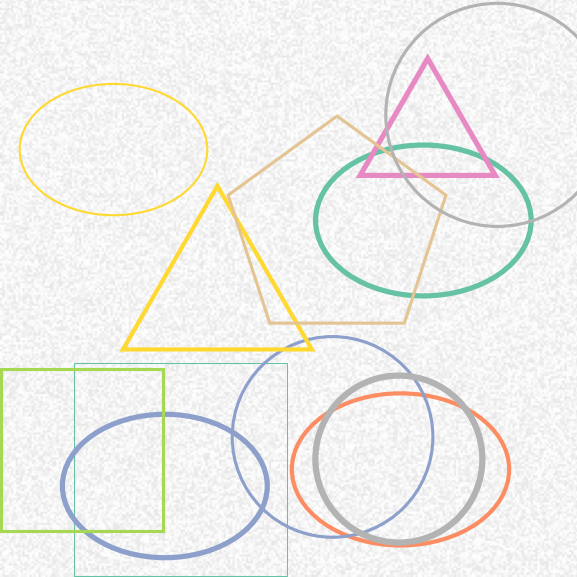[{"shape": "oval", "thickness": 2.5, "radius": 0.93, "center": [0.733, 0.617]}, {"shape": "square", "thickness": 0.5, "radius": 0.92, "center": [0.312, 0.186]}, {"shape": "oval", "thickness": 2, "radius": 0.94, "center": [0.694, 0.186]}, {"shape": "circle", "thickness": 1.5, "radius": 0.87, "center": [0.576, 0.243]}, {"shape": "oval", "thickness": 2.5, "radius": 0.89, "center": [0.285, 0.158]}, {"shape": "triangle", "thickness": 2.5, "radius": 0.67, "center": [0.741, 0.763]}, {"shape": "square", "thickness": 1.5, "radius": 0.7, "center": [0.142, 0.22]}, {"shape": "triangle", "thickness": 2, "radius": 0.94, "center": [0.376, 0.488]}, {"shape": "oval", "thickness": 1, "radius": 0.81, "center": [0.197, 0.74]}, {"shape": "pentagon", "thickness": 1.5, "radius": 0.99, "center": [0.584, 0.6]}, {"shape": "circle", "thickness": 3, "radius": 0.72, "center": [0.691, 0.204]}, {"shape": "circle", "thickness": 1.5, "radius": 0.97, "center": [0.861, 0.8]}]